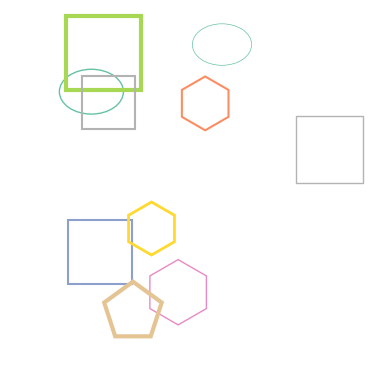[{"shape": "oval", "thickness": 1, "radius": 0.42, "center": [0.237, 0.762]}, {"shape": "oval", "thickness": 0.5, "radius": 0.39, "center": [0.577, 0.884]}, {"shape": "hexagon", "thickness": 1.5, "radius": 0.35, "center": [0.533, 0.731]}, {"shape": "square", "thickness": 1.5, "radius": 0.41, "center": [0.26, 0.344]}, {"shape": "hexagon", "thickness": 1, "radius": 0.42, "center": [0.463, 0.241]}, {"shape": "square", "thickness": 3, "radius": 0.49, "center": [0.268, 0.863]}, {"shape": "hexagon", "thickness": 2, "radius": 0.34, "center": [0.394, 0.406]}, {"shape": "pentagon", "thickness": 3, "radius": 0.39, "center": [0.345, 0.19]}, {"shape": "square", "thickness": 1, "radius": 0.44, "center": [0.856, 0.612]}, {"shape": "square", "thickness": 1.5, "radius": 0.34, "center": [0.282, 0.735]}]